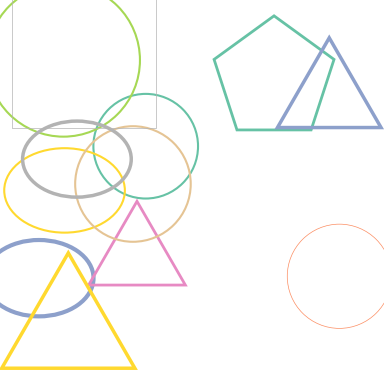[{"shape": "circle", "thickness": 1.5, "radius": 0.68, "center": [0.378, 0.62]}, {"shape": "pentagon", "thickness": 2, "radius": 0.82, "center": [0.712, 0.795]}, {"shape": "circle", "thickness": 0.5, "radius": 0.68, "center": [0.882, 0.282]}, {"shape": "oval", "thickness": 3, "radius": 0.71, "center": [0.101, 0.277]}, {"shape": "triangle", "thickness": 2.5, "radius": 0.78, "center": [0.855, 0.746]}, {"shape": "triangle", "thickness": 2, "radius": 0.73, "center": [0.356, 0.332]}, {"shape": "circle", "thickness": 1.5, "radius": 0.99, "center": [0.165, 0.844]}, {"shape": "oval", "thickness": 1.5, "radius": 0.78, "center": [0.168, 0.505]}, {"shape": "triangle", "thickness": 2.5, "radius": 1.0, "center": [0.177, 0.143]}, {"shape": "circle", "thickness": 1.5, "radius": 0.75, "center": [0.345, 0.522]}, {"shape": "square", "thickness": 0.5, "radius": 0.94, "center": [0.219, 0.854]}, {"shape": "oval", "thickness": 2.5, "radius": 0.71, "center": [0.2, 0.587]}]